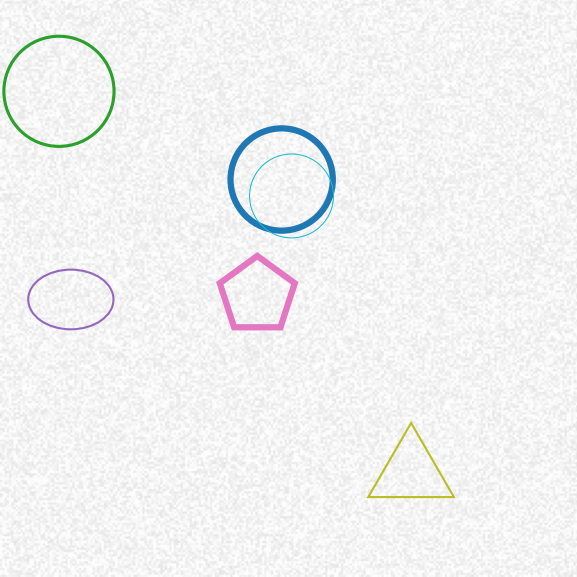[{"shape": "circle", "thickness": 3, "radius": 0.44, "center": [0.488, 0.688]}, {"shape": "circle", "thickness": 1.5, "radius": 0.48, "center": [0.102, 0.841]}, {"shape": "oval", "thickness": 1, "radius": 0.37, "center": [0.123, 0.481]}, {"shape": "pentagon", "thickness": 3, "radius": 0.34, "center": [0.446, 0.488]}, {"shape": "triangle", "thickness": 1, "radius": 0.43, "center": [0.712, 0.181]}, {"shape": "circle", "thickness": 0.5, "radius": 0.36, "center": [0.505, 0.66]}]